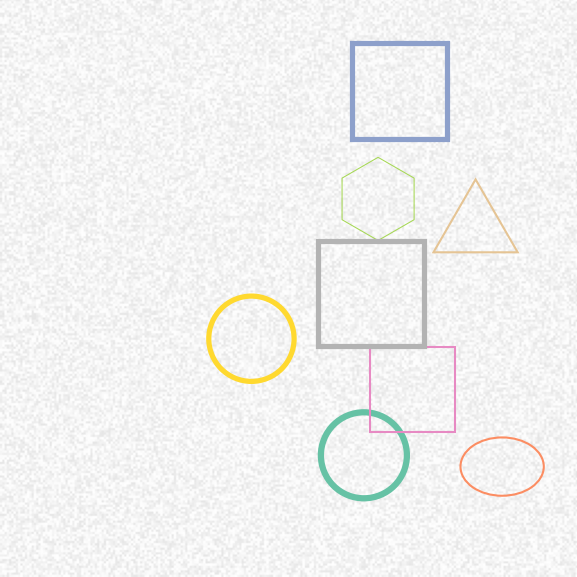[{"shape": "circle", "thickness": 3, "radius": 0.37, "center": [0.63, 0.211]}, {"shape": "oval", "thickness": 1, "radius": 0.36, "center": [0.869, 0.191]}, {"shape": "square", "thickness": 2.5, "radius": 0.41, "center": [0.691, 0.841]}, {"shape": "square", "thickness": 1, "radius": 0.37, "center": [0.714, 0.325]}, {"shape": "hexagon", "thickness": 0.5, "radius": 0.36, "center": [0.655, 0.655]}, {"shape": "circle", "thickness": 2.5, "radius": 0.37, "center": [0.435, 0.413]}, {"shape": "triangle", "thickness": 1, "radius": 0.42, "center": [0.824, 0.604]}, {"shape": "square", "thickness": 2.5, "radius": 0.46, "center": [0.643, 0.491]}]